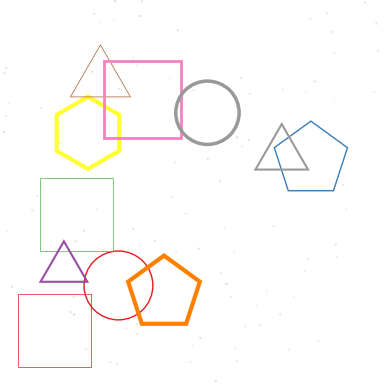[{"shape": "square", "thickness": 0.5, "radius": 0.47, "center": [0.142, 0.143]}, {"shape": "circle", "thickness": 1, "radius": 0.45, "center": [0.308, 0.259]}, {"shape": "pentagon", "thickness": 1, "radius": 0.5, "center": [0.807, 0.585]}, {"shape": "square", "thickness": 0.5, "radius": 0.47, "center": [0.198, 0.444]}, {"shape": "triangle", "thickness": 1.5, "radius": 0.35, "center": [0.166, 0.303]}, {"shape": "pentagon", "thickness": 3, "radius": 0.49, "center": [0.426, 0.238]}, {"shape": "hexagon", "thickness": 3, "radius": 0.47, "center": [0.228, 0.655]}, {"shape": "triangle", "thickness": 0.5, "radius": 0.45, "center": [0.261, 0.793]}, {"shape": "square", "thickness": 2, "radius": 0.5, "center": [0.371, 0.742]}, {"shape": "circle", "thickness": 2.5, "radius": 0.41, "center": [0.539, 0.707]}, {"shape": "triangle", "thickness": 1.5, "radius": 0.39, "center": [0.732, 0.599]}]